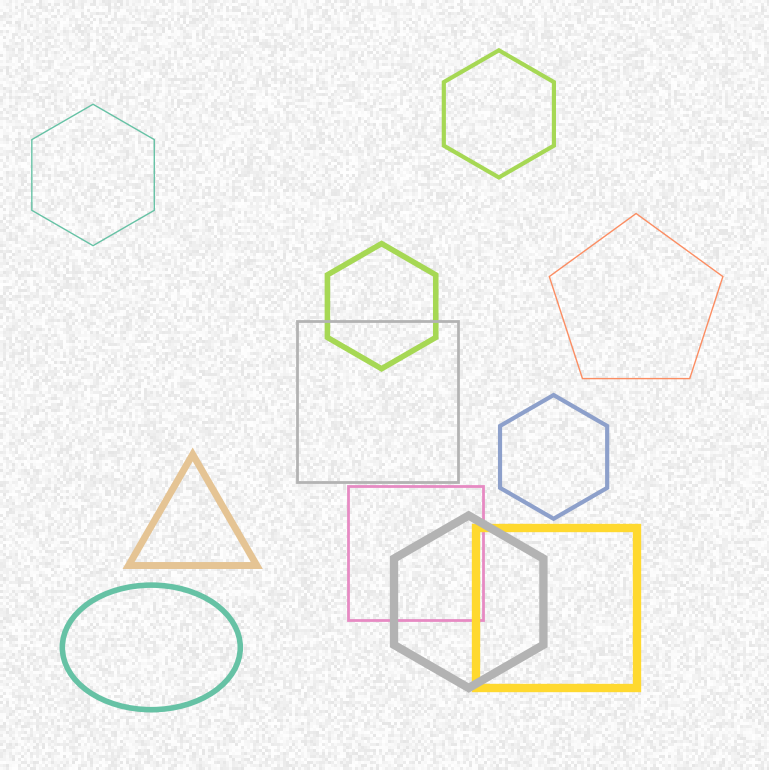[{"shape": "hexagon", "thickness": 0.5, "radius": 0.46, "center": [0.121, 0.773]}, {"shape": "oval", "thickness": 2, "radius": 0.58, "center": [0.196, 0.159]}, {"shape": "pentagon", "thickness": 0.5, "radius": 0.59, "center": [0.826, 0.604]}, {"shape": "hexagon", "thickness": 1.5, "radius": 0.4, "center": [0.719, 0.407]}, {"shape": "square", "thickness": 1, "radius": 0.44, "center": [0.54, 0.282]}, {"shape": "hexagon", "thickness": 1.5, "radius": 0.41, "center": [0.648, 0.852]}, {"shape": "hexagon", "thickness": 2, "radius": 0.41, "center": [0.496, 0.602]}, {"shape": "square", "thickness": 3, "radius": 0.52, "center": [0.723, 0.211]}, {"shape": "triangle", "thickness": 2.5, "radius": 0.48, "center": [0.25, 0.314]}, {"shape": "square", "thickness": 1, "radius": 0.52, "center": [0.49, 0.479]}, {"shape": "hexagon", "thickness": 3, "radius": 0.56, "center": [0.609, 0.219]}]